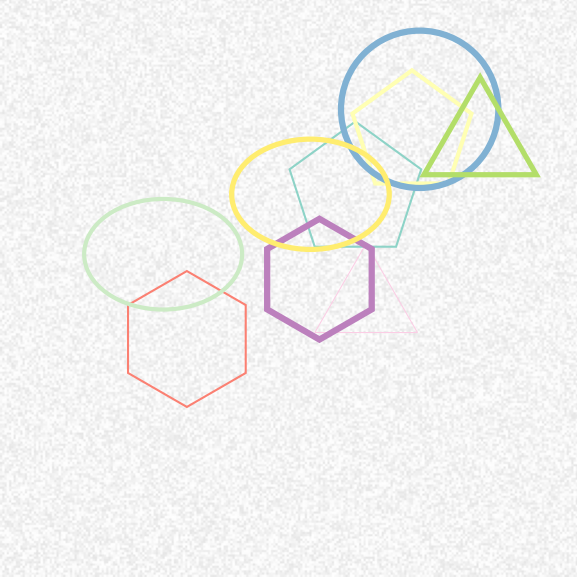[{"shape": "pentagon", "thickness": 1, "radius": 0.6, "center": [0.615, 0.669]}, {"shape": "pentagon", "thickness": 2, "radius": 0.54, "center": [0.713, 0.769]}, {"shape": "hexagon", "thickness": 1, "radius": 0.59, "center": [0.324, 0.412]}, {"shape": "circle", "thickness": 3, "radius": 0.68, "center": [0.727, 0.81]}, {"shape": "triangle", "thickness": 2.5, "radius": 0.56, "center": [0.831, 0.753]}, {"shape": "triangle", "thickness": 0.5, "radius": 0.51, "center": [0.634, 0.475]}, {"shape": "hexagon", "thickness": 3, "radius": 0.52, "center": [0.553, 0.516]}, {"shape": "oval", "thickness": 2, "radius": 0.68, "center": [0.283, 0.559]}, {"shape": "oval", "thickness": 2.5, "radius": 0.68, "center": [0.538, 0.663]}]